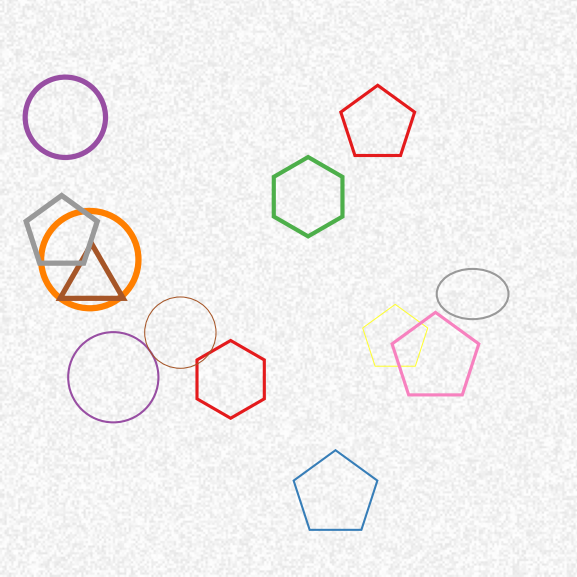[{"shape": "pentagon", "thickness": 1.5, "radius": 0.34, "center": [0.654, 0.784]}, {"shape": "hexagon", "thickness": 1.5, "radius": 0.34, "center": [0.399, 0.342]}, {"shape": "pentagon", "thickness": 1, "radius": 0.38, "center": [0.581, 0.143]}, {"shape": "hexagon", "thickness": 2, "radius": 0.34, "center": [0.534, 0.659]}, {"shape": "circle", "thickness": 1, "radius": 0.39, "center": [0.196, 0.346]}, {"shape": "circle", "thickness": 2.5, "radius": 0.35, "center": [0.113, 0.796]}, {"shape": "circle", "thickness": 3, "radius": 0.42, "center": [0.155, 0.55]}, {"shape": "pentagon", "thickness": 0.5, "radius": 0.3, "center": [0.684, 0.413]}, {"shape": "triangle", "thickness": 2.5, "radius": 0.32, "center": [0.159, 0.514]}, {"shape": "circle", "thickness": 0.5, "radius": 0.31, "center": [0.312, 0.423]}, {"shape": "pentagon", "thickness": 1.5, "radius": 0.39, "center": [0.754, 0.379]}, {"shape": "oval", "thickness": 1, "radius": 0.31, "center": [0.818, 0.49]}, {"shape": "pentagon", "thickness": 2.5, "radius": 0.32, "center": [0.107, 0.596]}]